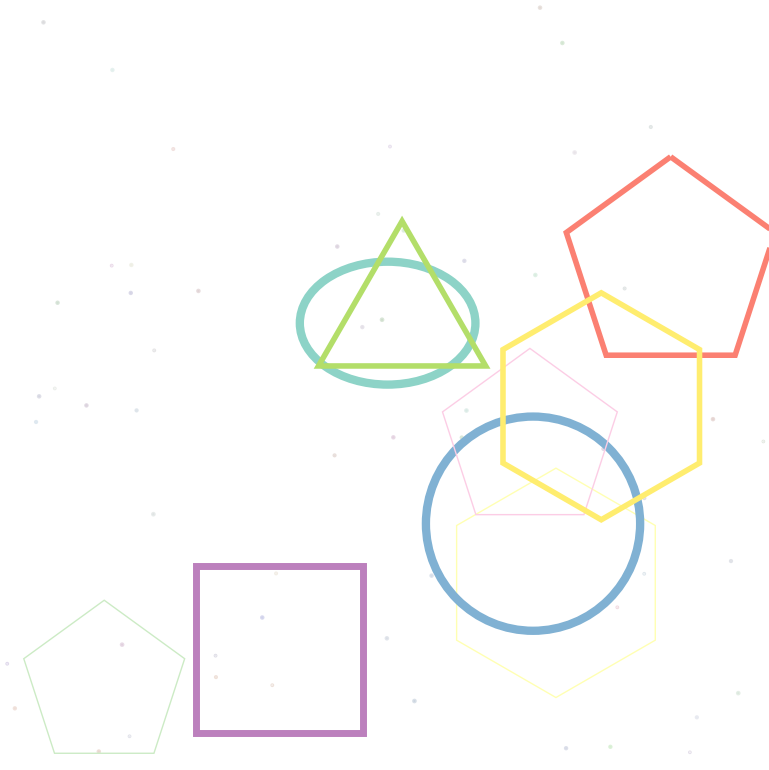[{"shape": "oval", "thickness": 3, "radius": 0.57, "center": [0.503, 0.58]}, {"shape": "hexagon", "thickness": 0.5, "radius": 0.74, "center": [0.722, 0.243]}, {"shape": "pentagon", "thickness": 2, "radius": 0.71, "center": [0.871, 0.654]}, {"shape": "circle", "thickness": 3, "radius": 0.7, "center": [0.692, 0.32]}, {"shape": "triangle", "thickness": 2, "radius": 0.63, "center": [0.522, 0.587]}, {"shape": "pentagon", "thickness": 0.5, "radius": 0.6, "center": [0.688, 0.428]}, {"shape": "square", "thickness": 2.5, "radius": 0.54, "center": [0.363, 0.157]}, {"shape": "pentagon", "thickness": 0.5, "radius": 0.55, "center": [0.135, 0.111]}, {"shape": "hexagon", "thickness": 2, "radius": 0.74, "center": [0.781, 0.472]}]